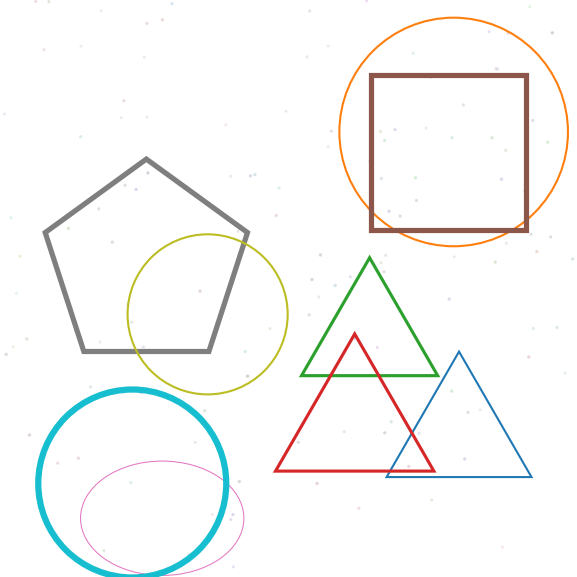[{"shape": "triangle", "thickness": 1, "radius": 0.72, "center": [0.795, 0.245]}, {"shape": "circle", "thickness": 1, "radius": 0.99, "center": [0.786, 0.771]}, {"shape": "triangle", "thickness": 1.5, "radius": 0.68, "center": [0.64, 0.417]}, {"shape": "triangle", "thickness": 1.5, "radius": 0.79, "center": [0.614, 0.263]}, {"shape": "square", "thickness": 2.5, "radius": 0.67, "center": [0.776, 0.735]}, {"shape": "oval", "thickness": 0.5, "radius": 0.71, "center": [0.281, 0.102]}, {"shape": "pentagon", "thickness": 2.5, "radius": 0.92, "center": [0.253, 0.539]}, {"shape": "circle", "thickness": 1, "radius": 0.69, "center": [0.36, 0.455]}, {"shape": "circle", "thickness": 3, "radius": 0.81, "center": [0.229, 0.162]}]